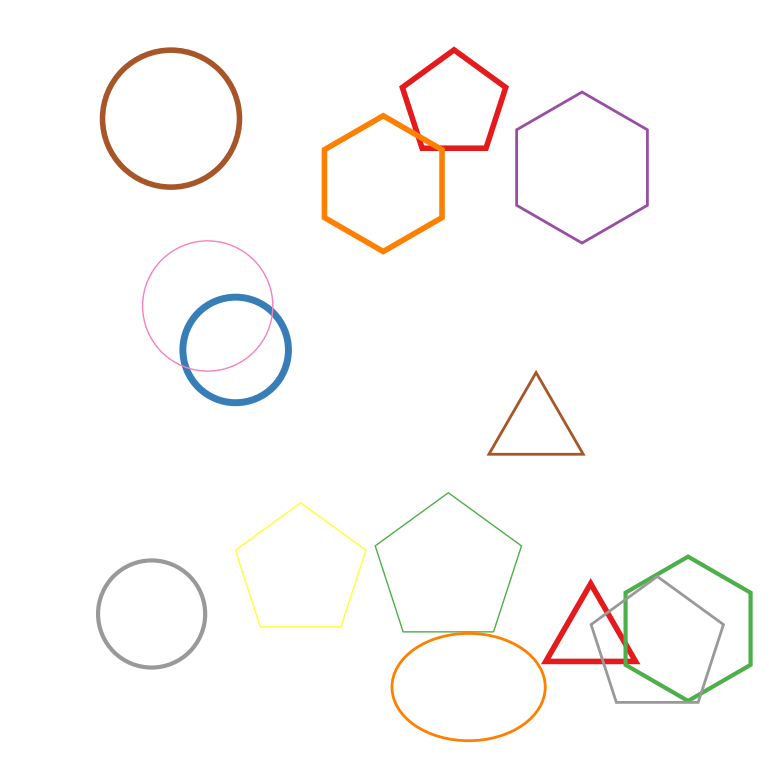[{"shape": "pentagon", "thickness": 2, "radius": 0.35, "center": [0.59, 0.865]}, {"shape": "triangle", "thickness": 2, "radius": 0.34, "center": [0.767, 0.175]}, {"shape": "circle", "thickness": 2.5, "radius": 0.34, "center": [0.306, 0.546]}, {"shape": "hexagon", "thickness": 1.5, "radius": 0.47, "center": [0.894, 0.183]}, {"shape": "pentagon", "thickness": 0.5, "radius": 0.5, "center": [0.582, 0.26]}, {"shape": "hexagon", "thickness": 1, "radius": 0.49, "center": [0.756, 0.782]}, {"shape": "hexagon", "thickness": 2, "radius": 0.44, "center": [0.498, 0.762]}, {"shape": "oval", "thickness": 1, "radius": 0.5, "center": [0.609, 0.108]}, {"shape": "pentagon", "thickness": 0.5, "radius": 0.45, "center": [0.39, 0.258]}, {"shape": "circle", "thickness": 2, "radius": 0.44, "center": [0.222, 0.846]}, {"shape": "triangle", "thickness": 1, "radius": 0.35, "center": [0.696, 0.445]}, {"shape": "circle", "thickness": 0.5, "radius": 0.42, "center": [0.27, 0.603]}, {"shape": "circle", "thickness": 1.5, "radius": 0.35, "center": [0.197, 0.203]}, {"shape": "pentagon", "thickness": 1, "radius": 0.45, "center": [0.854, 0.161]}]